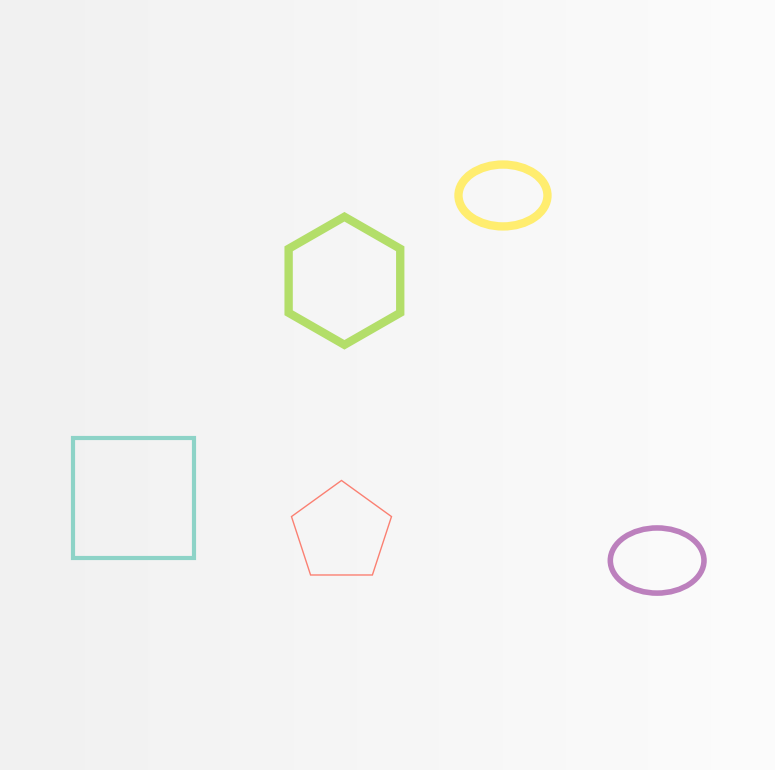[{"shape": "square", "thickness": 1.5, "radius": 0.39, "center": [0.172, 0.353]}, {"shape": "pentagon", "thickness": 0.5, "radius": 0.34, "center": [0.441, 0.308]}, {"shape": "hexagon", "thickness": 3, "radius": 0.42, "center": [0.444, 0.635]}, {"shape": "oval", "thickness": 2, "radius": 0.3, "center": [0.848, 0.272]}, {"shape": "oval", "thickness": 3, "radius": 0.29, "center": [0.649, 0.746]}]